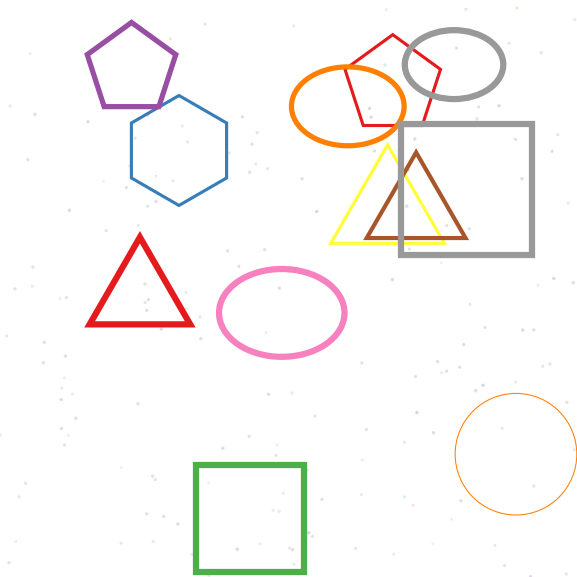[{"shape": "triangle", "thickness": 3, "radius": 0.5, "center": [0.242, 0.488]}, {"shape": "pentagon", "thickness": 1.5, "radius": 0.43, "center": [0.68, 0.852]}, {"shape": "hexagon", "thickness": 1.5, "radius": 0.48, "center": [0.31, 0.739]}, {"shape": "square", "thickness": 3, "radius": 0.47, "center": [0.433, 0.101]}, {"shape": "pentagon", "thickness": 2.5, "radius": 0.4, "center": [0.228, 0.88]}, {"shape": "circle", "thickness": 0.5, "radius": 0.53, "center": [0.893, 0.213]}, {"shape": "oval", "thickness": 2.5, "radius": 0.49, "center": [0.602, 0.815]}, {"shape": "triangle", "thickness": 1.5, "radius": 0.57, "center": [0.671, 0.635]}, {"shape": "triangle", "thickness": 2, "radius": 0.49, "center": [0.721, 0.636]}, {"shape": "oval", "thickness": 3, "radius": 0.54, "center": [0.488, 0.457]}, {"shape": "square", "thickness": 3, "radius": 0.57, "center": [0.807, 0.671]}, {"shape": "oval", "thickness": 3, "radius": 0.43, "center": [0.786, 0.887]}]